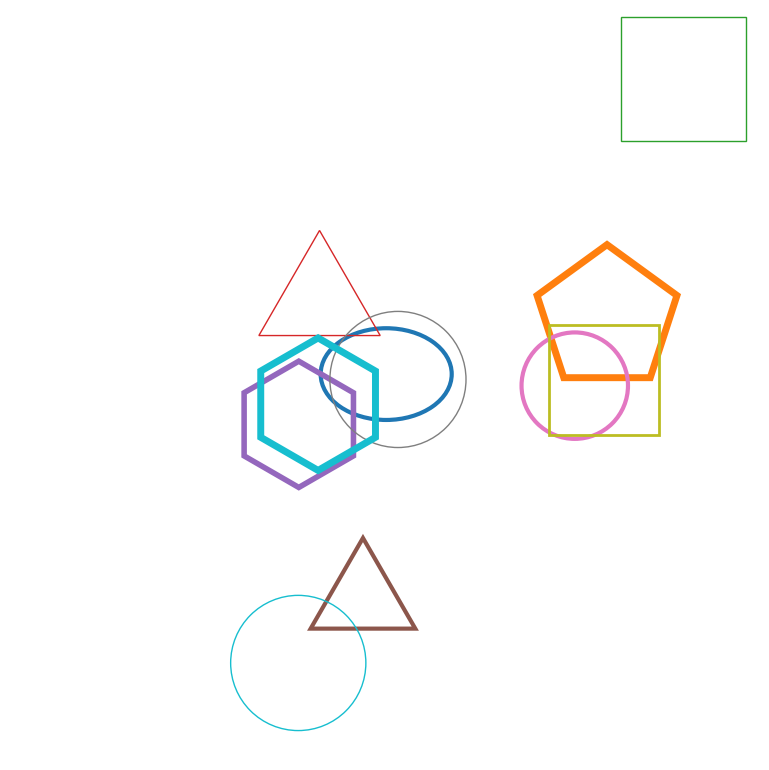[{"shape": "oval", "thickness": 1.5, "radius": 0.43, "center": [0.502, 0.514]}, {"shape": "pentagon", "thickness": 2.5, "radius": 0.48, "center": [0.788, 0.587]}, {"shape": "square", "thickness": 0.5, "radius": 0.4, "center": [0.888, 0.897]}, {"shape": "triangle", "thickness": 0.5, "radius": 0.45, "center": [0.415, 0.61]}, {"shape": "hexagon", "thickness": 2, "radius": 0.41, "center": [0.388, 0.449]}, {"shape": "triangle", "thickness": 1.5, "radius": 0.39, "center": [0.471, 0.223]}, {"shape": "circle", "thickness": 1.5, "radius": 0.35, "center": [0.746, 0.499]}, {"shape": "circle", "thickness": 0.5, "radius": 0.44, "center": [0.517, 0.507]}, {"shape": "square", "thickness": 1, "radius": 0.36, "center": [0.785, 0.506]}, {"shape": "hexagon", "thickness": 2.5, "radius": 0.43, "center": [0.413, 0.475]}, {"shape": "circle", "thickness": 0.5, "radius": 0.44, "center": [0.387, 0.139]}]